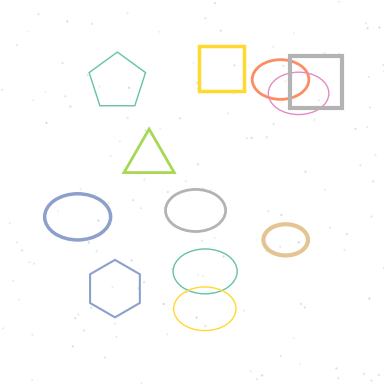[{"shape": "oval", "thickness": 1, "radius": 0.42, "center": [0.533, 0.295]}, {"shape": "pentagon", "thickness": 1, "radius": 0.39, "center": [0.305, 0.788]}, {"shape": "oval", "thickness": 2, "radius": 0.37, "center": [0.729, 0.793]}, {"shape": "hexagon", "thickness": 1.5, "radius": 0.37, "center": [0.299, 0.25]}, {"shape": "oval", "thickness": 2.5, "radius": 0.43, "center": [0.202, 0.437]}, {"shape": "oval", "thickness": 1, "radius": 0.39, "center": [0.776, 0.757]}, {"shape": "triangle", "thickness": 2, "radius": 0.38, "center": [0.387, 0.589]}, {"shape": "oval", "thickness": 1, "radius": 0.41, "center": [0.532, 0.198]}, {"shape": "square", "thickness": 2.5, "radius": 0.29, "center": [0.576, 0.821]}, {"shape": "oval", "thickness": 3, "radius": 0.29, "center": [0.742, 0.377]}, {"shape": "square", "thickness": 3, "radius": 0.34, "center": [0.821, 0.787]}, {"shape": "oval", "thickness": 2, "radius": 0.39, "center": [0.508, 0.453]}]